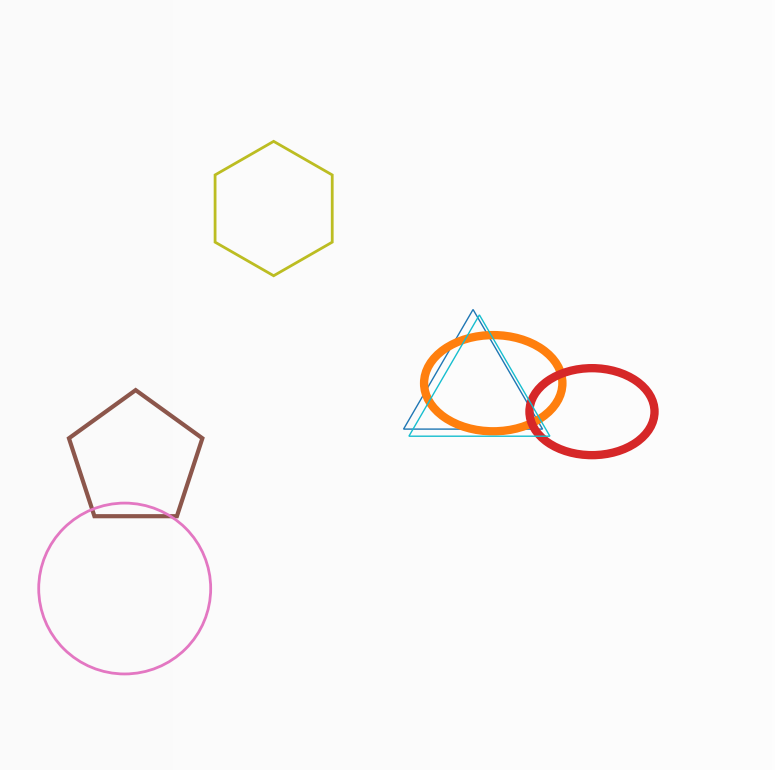[{"shape": "triangle", "thickness": 0.5, "radius": 0.52, "center": [0.61, 0.494]}, {"shape": "oval", "thickness": 3, "radius": 0.45, "center": [0.636, 0.502]}, {"shape": "oval", "thickness": 3, "radius": 0.4, "center": [0.764, 0.465]}, {"shape": "pentagon", "thickness": 1.5, "radius": 0.45, "center": [0.175, 0.403]}, {"shape": "circle", "thickness": 1, "radius": 0.55, "center": [0.161, 0.236]}, {"shape": "hexagon", "thickness": 1, "radius": 0.44, "center": [0.353, 0.729]}, {"shape": "triangle", "thickness": 0.5, "radius": 0.53, "center": [0.619, 0.486]}]